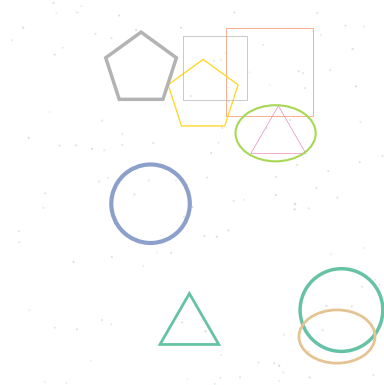[{"shape": "triangle", "thickness": 2, "radius": 0.44, "center": [0.492, 0.149]}, {"shape": "circle", "thickness": 2.5, "radius": 0.54, "center": [0.887, 0.195]}, {"shape": "square", "thickness": 0.5, "radius": 0.57, "center": [0.7, 0.813]}, {"shape": "circle", "thickness": 3, "radius": 0.51, "center": [0.391, 0.471]}, {"shape": "triangle", "thickness": 0.5, "radius": 0.41, "center": [0.723, 0.643]}, {"shape": "oval", "thickness": 1.5, "radius": 0.52, "center": [0.716, 0.654]}, {"shape": "pentagon", "thickness": 1, "radius": 0.48, "center": [0.528, 0.75]}, {"shape": "oval", "thickness": 2, "radius": 0.49, "center": [0.875, 0.126]}, {"shape": "square", "thickness": 0.5, "radius": 0.41, "center": [0.558, 0.823]}, {"shape": "pentagon", "thickness": 2.5, "radius": 0.48, "center": [0.366, 0.82]}]